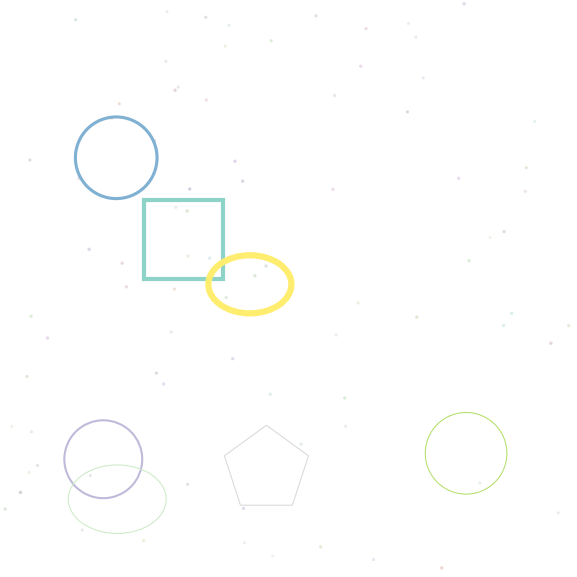[{"shape": "square", "thickness": 2, "radius": 0.34, "center": [0.318, 0.585]}, {"shape": "circle", "thickness": 1, "radius": 0.34, "center": [0.179, 0.204]}, {"shape": "circle", "thickness": 1.5, "radius": 0.35, "center": [0.201, 0.726]}, {"shape": "circle", "thickness": 0.5, "radius": 0.35, "center": [0.807, 0.214]}, {"shape": "pentagon", "thickness": 0.5, "radius": 0.38, "center": [0.461, 0.186]}, {"shape": "oval", "thickness": 0.5, "radius": 0.42, "center": [0.203, 0.135]}, {"shape": "oval", "thickness": 3, "radius": 0.36, "center": [0.433, 0.507]}]